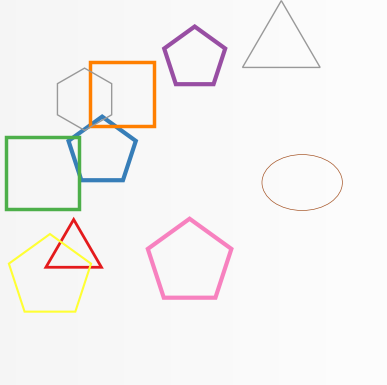[{"shape": "triangle", "thickness": 2, "radius": 0.41, "center": [0.19, 0.347]}, {"shape": "pentagon", "thickness": 3, "radius": 0.46, "center": [0.264, 0.606]}, {"shape": "square", "thickness": 2.5, "radius": 0.47, "center": [0.109, 0.551]}, {"shape": "pentagon", "thickness": 3, "radius": 0.41, "center": [0.502, 0.848]}, {"shape": "square", "thickness": 2.5, "radius": 0.42, "center": [0.314, 0.755]}, {"shape": "pentagon", "thickness": 1.5, "radius": 0.56, "center": [0.129, 0.281]}, {"shape": "oval", "thickness": 0.5, "radius": 0.52, "center": [0.78, 0.526]}, {"shape": "pentagon", "thickness": 3, "radius": 0.57, "center": [0.489, 0.318]}, {"shape": "hexagon", "thickness": 1, "radius": 0.4, "center": [0.218, 0.742]}, {"shape": "triangle", "thickness": 1, "radius": 0.58, "center": [0.726, 0.883]}]